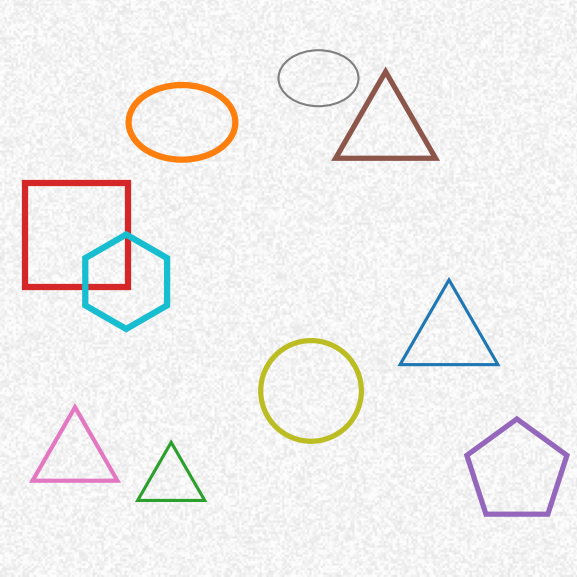[{"shape": "triangle", "thickness": 1.5, "radius": 0.49, "center": [0.777, 0.417]}, {"shape": "oval", "thickness": 3, "radius": 0.46, "center": [0.315, 0.787]}, {"shape": "triangle", "thickness": 1.5, "radius": 0.34, "center": [0.296, 0.166]}, {"shape": "square", "thickness": 3, "radius": 0.45, "center": [0.132, 0.592]}, {"shape": "pentagon", "thickness": 2.5, "radius": 0.46, "center": [0.895, 0.183]}, {"shape": "triangle", "thickness": 2.5, "radius": 0.5, "center": [0.668, 0.775]}, {"shape": "triangle", "thickness": 2, "radius": 0.42, "center": [0.13, 0.209]}, {"shape": "oval", "thickness": 1, "radius": 0.35, "center": [0.552, 0.864]}, {"shape": "circle", "thickness": 2.5, "radius": 0.44, "center": [0.539, 0.322]}, {"shape": "hexagon", "thickness": 3, "radius": 0.41, "center": [0.219, 0.511]}]